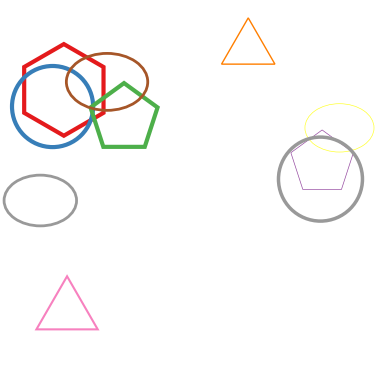[{"shape": "hexagon", "thickness": 3, "radius": 0.59, "center": [0.166, 0.766]}, {"shape": "circle", "thickness": 3, "radius": 0.53, "center": [0.137, 0.723]}, {"shape": "pentagon", "thickness": 3, "radius": 0.46, "center": [0.322, 0.693]}, {"shape": "pentagon", "thickness": 0.5, "radius": 0.43, "center": [0.837, 0.577]}, {"shape": "triangle", "thickness": 1, "radius": 0.4, "center": [0.645, 0.873]}, {"shape": "oval", "thickness": 0.5, "radius": 0.45, "center": [0.882, 0.668]}, {"shape": "oval", "thickness": 2, "radius": 0.53, "center": [0.278, 0.787]}, {"shape": "triangle", "thickness": 1.5, "radius": 0.46, "center": [0.174, 0.19]}, {"shape": "oval", "thickness": 2, "radius": 0.47, "center": [0.105, 0.479]}, {"shape": "circle", "thickness": 2.5, "radius": 0.55, "center": [0.832, 0.535]}]